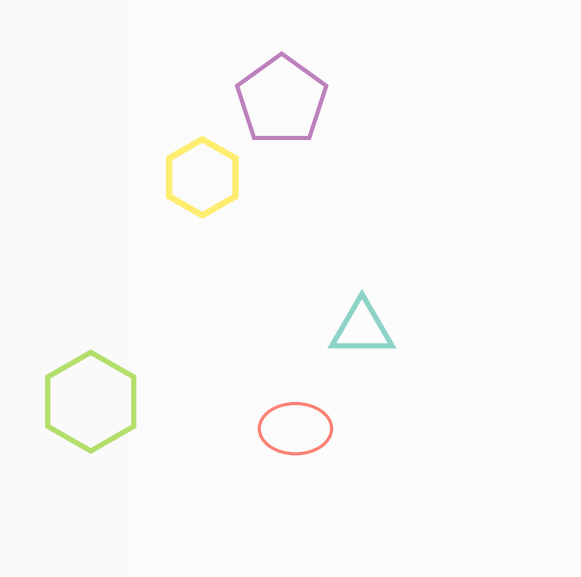[{"shape": "triangle", "thickness": 2.5, "radius": 0.3, "center": [0.623, 0.43]}, {"shape": "oval", "thickness": 1.5, "radius": 0.31, "center": [0.508, 0.257]}, {"shape": "hexagon", "thickness": 2.5, "radius": 0.43, "center": [0.156, 0.304]}, {"shape": "pentagon", "thickness": 2, "radius": 0.4, "center": [0.485, 0.826]}, {"shape": "hexagon", "thickness": 3, "radius": 0.33, "center": [0.348, 0.692]}]